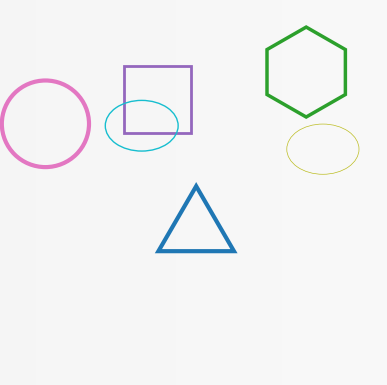[{"shape": "triangle", "thickness": 3, "radius": 0.56, "center": [0.506, 0.404]}, {"shape": "hexagon", "thickness": 2.5, "radius": 0.58, "center": [0.79, 0.813]}, {"shape": "square", "thickness": 2, "radius": 0.44, "center": [0.406, 0.742]}, {"shape": "circle", "thickness": 3, "radius": 0.56, "center": [0.117, 0.678]}, {"shape": "oval", "thickness": 0.5, "radius": 0.47, "center": [0.833, 0.613]}, {"shape": "oval", "thickness": 1, "radius": 0.47, "center": [0.366, 0.673]}]